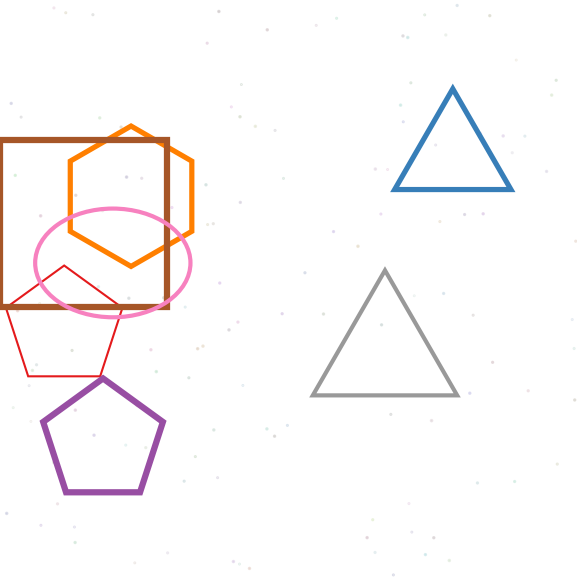[{"shape": "pentagon", "thickness": 1, "radius": 0.53, "center": [0.111, 0.433]}, {"shape": "triangle", "thickness": 2.5, "radius": 0.58, "center": [0.784, 0.729]}, {"shape": "pentagon", "thickness": 3, "radius": 0.54, "center": [0.178, 0.235]}, {"shape": "hexagon", "thickness": 2.5, "radius": 0.61, "center": [0.227, 0.659]}, {"shape": "square", "thickness": 3, "radius": 0.72, "center": [0.145, 0.612]}, {"shape": "oval", "thickness": 2, "radius": 0.67, "center": [0.195, 0.544]}, {"shape": "triangle", "thickness": 2, "radius": 0.72, "center": [0.667, 0.387]}]